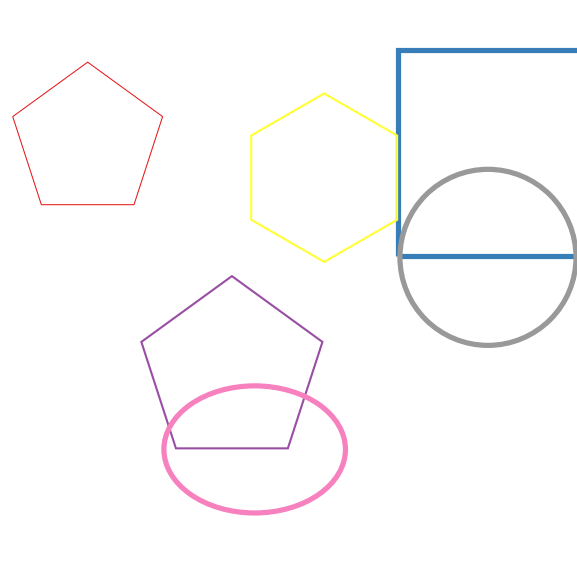[{"shape": "pentagon", "thickness": 0.5, "radius": 0.68, "center": [0.152, 0.755]}, {"shape": "square", "thickness": 2.5, "radius": 0.89, "center": [0.867, 0.734]}, {"shape": "pentagon", "thickness": 1, "radius": 0.82, "center": [0.402, 0.356]}, {"shape": "hexagon", "thickness": 1, "radius": 0.73, "center": [0.561, 0.691]}, {"shape": "oval", "thickness": 2.5, "radius": 0.79, "center": [0.441, 0.221]}, {"shape": "circle", "thickness": 2.5, "radius": 0.76, "center": [0.845, 0.554]}]